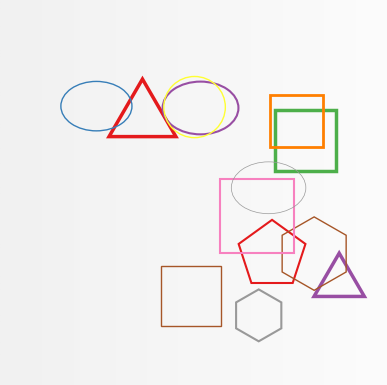[{"shape": "pentagon", "thickness": 1.5, "radius": 0.45, "center": [0.702, 0.338]}, {"shape": "triangle", "thickness": 2.5, "radius": 0.5, "center": [0.368, 0.695]}, {"shape": "oval", "thickness": 1, "radius": 0.46, "center": [0.249, 0.724]}, {"shape": "square", "thickness": 2.5, "radius": 0.39, "center": [0.788, 0.635]}, {"shape": "oval", "thickness": 1.5, "radius": 0.49, "center": [0.517, 0.72]}, {"shape": "triangle", "thickness": 2.5, "radius": 0.37, "center": [0.875, 0.267]}, {"shape": "square", "thickness": 2, "radius": 0.34, "center": [0.765, 0.686]}, {"shape": "circle", "thickness": 1, "radius": 0.4, "center": [0.502, 0.722]}, {"shape": "hexagon", "thickness": 1, "radius": 0.48, "center": [0.811, 0.341]}, {"shape": "square", "thickness": 1, "radius": 0.39, "center": [0.493, 0.231]}, {"shape": "square", "thickness": 1.5, "radius": 0.48, "center": [0.662, 0.439]}, {"shape": "oval", "thickness": 0.5, "radius": 0.48, "center": [0.693, 0.512]}, {"shape": "hexagon", "thickness": 1.5, "radius": 0.34, "center": [0.668, 0.181]}]